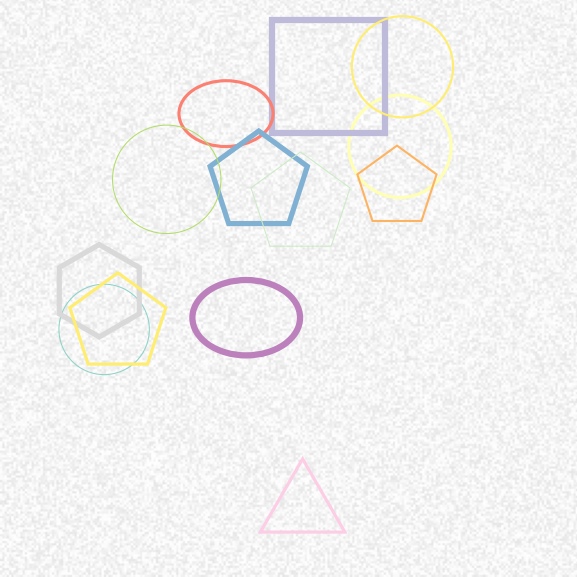[{"shape": "circle", "thickness": 0.5, "radius": 0.39, "center": [0.18, 0.429]}, {"shape": "circle", "thickness": 1.5, "radius": 0.44, "center": [0.693, 0.746]}, {"shape": "square", "thickness": 3, "radius": 0.49, "center": [0.568, 0.867]}, {"shape": "oval", "thickness": 1.5, "radius": 0.41, "center": [0.391, 0.802]}, {"shape": "pentagon", "thickness": 2.5, "radius": 0.44, "center": [0.448, 0.684]}, {"shape": "pentagon", "thickness": 1, "radius": 0.36, "center": [0.687, 0.675]}, {"shape": "circle", "thickness": 0.5, "radius": 0.47, "center": [0.289, 0.689]}, {"shape": "triangle", "thickness": 1.5, "radius": 0.42, "center": [0.524, 0.12]}, {"shape": "hexagon", "thickness": 2.5, "radius": 0.4, "center": [0.172, 0.496]}, {"shape": "oval", "thickness": 3, "radius": 0.47, "center": [0.426, 0.449]}, {"shape": "pentagon", "thickness": 0.5, "radius": 0.45, "center": [0.52, 0.646]}, {"shape": "circle", "thickness": 1, "radius": 0.44, "center": [0.697, 0.884]}, {"shape": "pentagon", "thickness": 1.5, "radius": 0.44, "center": [0.204, 0.439]}]